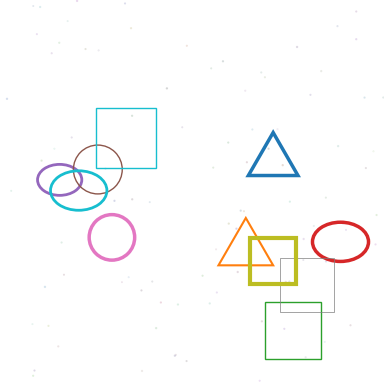[{"shape": "triangle", "thickness": 2.5, "radius": 0.37, "center": [0.709, 0.581]}, {"shape": "triangle", "thickness": 1.5, "radius": 0.41, "center": [0.638, 0.352]}, {"shape": "square", "thickness": 1, "radius": 0.37, "center": [0.761, 0.142]}, {"shape": "oval", "thickness": 2.5, "radius": 0.36, "center": [0.884, 0.372]}, {"shape": "oval", "thickness": 2, "radius": 0.29, "center": [0.155, 0.533]}, {"shape": "circle", "thickness": 1, "radius": 0.32, "center": [0.254, 0.56]}, {"shape": "circle", "thickness": 2.5, "radius": 0.3, "center": [0.291, 0.383]}, {"shape": "square", "thickness": 0.5, "radius": 0.35, "center": [0.797, 0.26]}, {"shape": "square", "thickness": 3, "radius": 0.3, "center": [0.708, 0.321]}, {"shape": "oval", "thickness": 2, "radius": 0.37, "center": [0.204, 0.505]}, {"shape": "square", "thickness": 1, "radius": 0.39, "center": [0.327, 0.642]}]